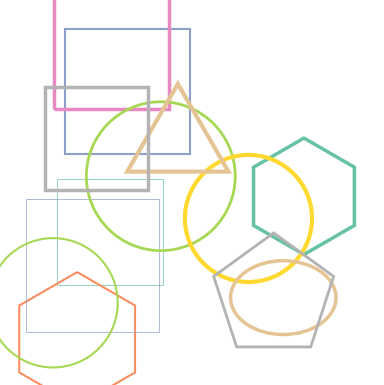[{"shape": "hexagon", "thickness": 2.5, "radius": 0.76, "center": [0.79, 0.49]}, {"shape": "square", "thickness": 0.5, "radius": 0.69, "center": [0.286, 0.398]}, {"shape": "hexagon", "thickness": 1.5, "radius": 0.87, "center": [0.2, 0.12]}, {"shape": "square", "thickness": 0.5, "radius": 0.87, "center": [0.24, 0.31]}, {"shape": "square", "thickness": 1.5, "radius": 0.81, "center": [0.331, 0.762]}, {"shape": "square", "thickness": 2.5, "radius": 0.75, "center": [0.29, 0.868]}, {"shape": "circle", "thickness": 2, "radius": 0.97, "center": [0.418, 0.542]}, {"shape": "circle", "thickness": 1.5, "radius": 0.84, "center": [0.138, 0.214]}, {"shape": "circle", "thickness": 3, "radius": 0.83, "center": [0.645, 0.433]}, {"shape": "triangle", "thickness": 3, "radius": 0.76, "center": [0.462, 0.63]}, {"shape": "oval", "thickness": 2.5, "radius": 0.68, "center": [0.736, 0.227]}, {"shape": "square", "thickness": 2.5, "radius": 0.67, "center": [0.25, 0.639]}, {"shape": "pentagon", "thickness": 2, "radius": 0.82, "center": [0.711, 0.231]}]